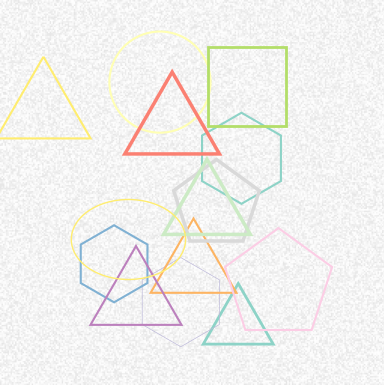[{"shape": "hexagon", "thickness": 1.5, "radius": 0.59, "center": [0.627, 0.589]}, {"shape": "triangle", "thickness": 2, "radius": 0.52, "center": [0.619, 0.159]}, {"shape": "circle", "thickness": 1.5, "radius": 0.66, "center": [0.415, 0.787]}, {"shape": "hexagon", "thickness": 0.5, "radius": 0.58, "center": [0.47, 0.215]}, {"shape": "triangle", "thickness": 2.5, "radius": 0.71, "center": [0.447, 0.671]}, {"shape": "hexagon", "thickness": 1.5, "radius": 0.5, "center": [0.296, 0.315]}, {"shape": "triangle", "thickness": 1.5, "radius": 0.64, "center": [0.503, 0.304]}, {"shape": "square", "thickness": 2, "radius": 0.51, "center": [0.642, 0.775]}, {"shape": "pentagon", "thickness": 1.5, "radius": 0.73, "center": [0.723, 0.261]}, {"shape": "pentagon", "thickness": 2.5, "radius": 0.58, "center": [0.562, 0.469]}, {"shape": "triangle", "thickness": 1.5, "radius": 0.68, "center": [0.353, 0.224]}, {"shape": "triangle", "thickness": 2.5, "radius": 0.65, "center": [0.538, 0.456]}, {"shape": "oval", "thickness": 1, "radius": 0.74, "center": [0.334, 0.378]}, {"shape": "triangle", "thickness": 1.5, "radius": 0.71, "center": [0.113, 0.711]}]